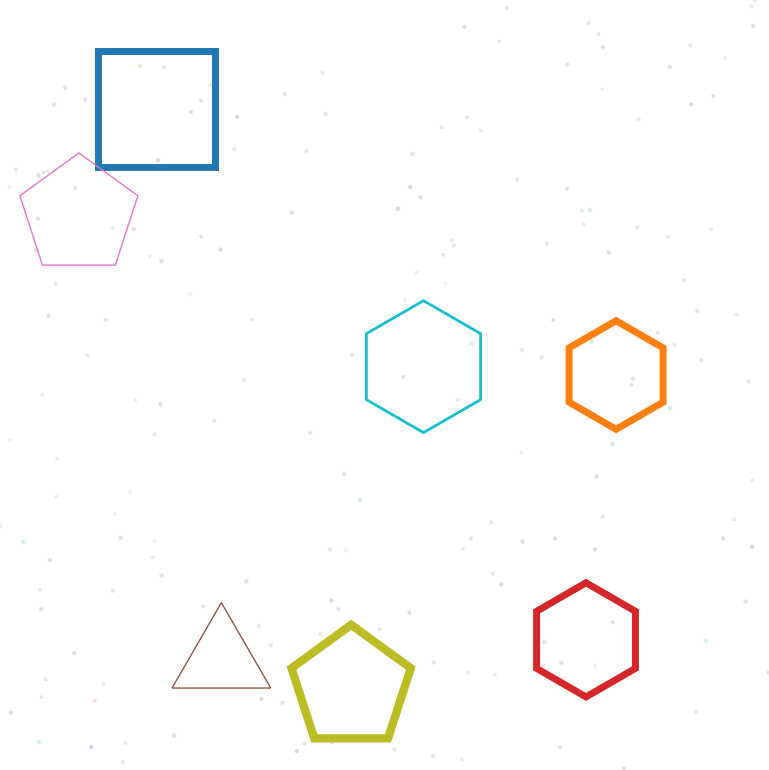[{"shape": "square", "thickness": 2.5, "radius": 0.38, "center": [0.203, 0.858]}, {"shape": "hexagon", "thickness": 2.5, "radius": 0.35, "center": [0.8, 0.513]}, {"shape": "hexagon", "thickness": 2.5, "radius": 0.37, "center": [0.761, 0.169]}, {"shape": "triangle", "thickness": 0.5, "radius": 0.37, "center": [0.287, 0.143]}, {"shape": "pentagon", "thickness": 0.5, "radius": 0.4, "center": [0.102, 0.721]}, {"shape": "pentagon", "thickness": 3, "radius": 0.41, "center": [0.456, 0.107]}, {"shape": "hexagon", "thickness": 1, "radius": 0.43, "center": [0.55, 0.524]}]